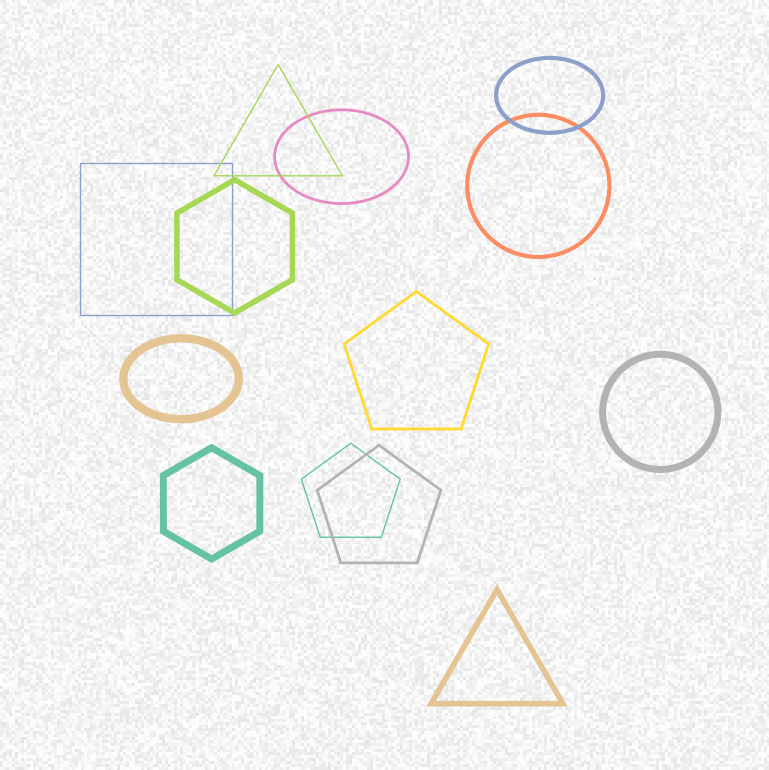[{"shape": "hexagon", "thickness": 2.5, "radius": 0.36, "center": [0.275, 0.346]}, {"shape": "pentagon", "thickness": 0.5, "radius": 0.34, "center": [0.456, 0.357]}, {"shape": "circle", "thickness": 1.5, "radius": 0.46, "center": [0.699, 0.759]}, {"shape": "oval", "thickness": 1.5, "radius": 0.35, "center": [0.714, 0.876]}, {"shape": "square", "thickness": 0.5, "radius": 0.49, "center": [0.202, 0.69]}, {"shape": "oval", "thickness": 1, "radius": 0.43, "center": [0.444, 0.797]}, {"shape": "hexagon", "thickness": 2, "radius": 0.43, "center": [0.305, 0.68]}, {"shape": "triangle", "thickness": 0.5, "radius": 0.48, "center": [0.361, 0.82]}, {"shape": "pentagon", "thickness": 1, "radius": 0.49, "center": [0.541, 0.523]}, {"shape": "oval", "thickness": 3, "radius": 0.37, "center": [0.235, 0.508]}, {"shape": "triangle", "thickness": 2, "radius": 0.49, "center": [0.646, 0.136]}, {"shape": "circle", "thickness": 2.5, "radius": 0.37, "center": [0.857, 0.465]}, {"shape": "pentagon", "thickness": 1, "radius": 0.42, "center": [0.492, 0.337]}]